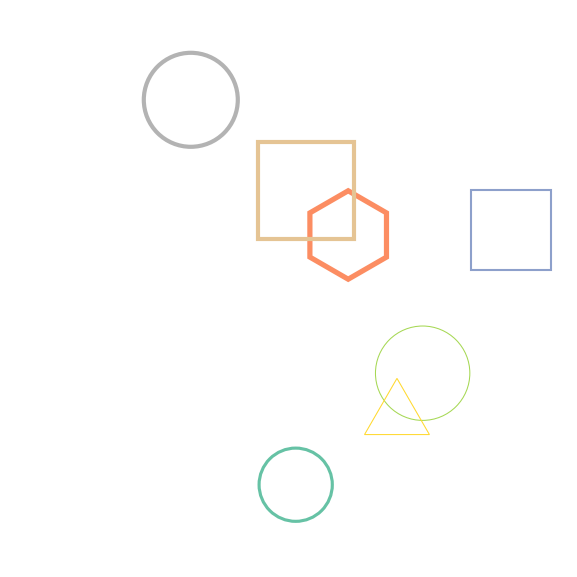[{"shape": "circle", "thickness": 1.5, "radius": 0.32, "center": [0.512, 0.16]}, {"shape": "hexagon", "thickness": 2.5, "radius": 0.38, "center": [0.603, 0.592]}, {"shape": "square", "thickness": 1, "radius": 0.34, "center": [0.885, 0.601]}, {"shape": "circle", "thickness": 0.5, "radius": 0.41, "center": [0.732, 0.353]}, {"shape": "triangle", "thickness": 0.5, "radius": 0.32, "center": [0.687, 0.279]}, {"shape": "square", "thickness": 2, "radius": 0.42, "center": [0.53, 0.669]}, {"shape": "circle", "thickness": 2, "radius": 0.41, "center": [0.33, 0.826]}]